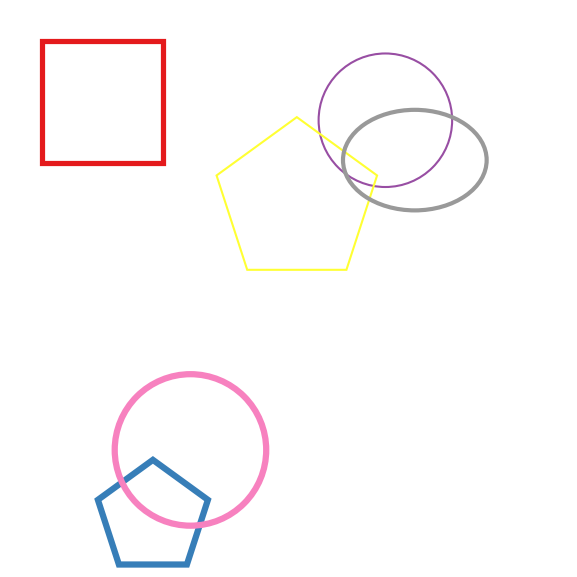[{"shape": "square", "thickness": 2.5, "radius": 0.52, "center": [0.178, 0.823]}, {"shape": "pentagon", "thickness": 3, "radius": 0.5, "center": [0.265, 0.103]}, {"shape": "circle", "thickness": 1, "radius": 0.58, "center": [0.667, 0.791]}, {"shape": "pentagon", "thickness": 1, "radius": 0.73, "center": [0.514, 0.65]}, {"shape": "circle", "thickness": 3, "radius": 0.66, "center": [0.33, 0.22]}, {"shape": "oval", "thickness": 2, "radius": 0.62, "center": [0.718, 0.722]}]